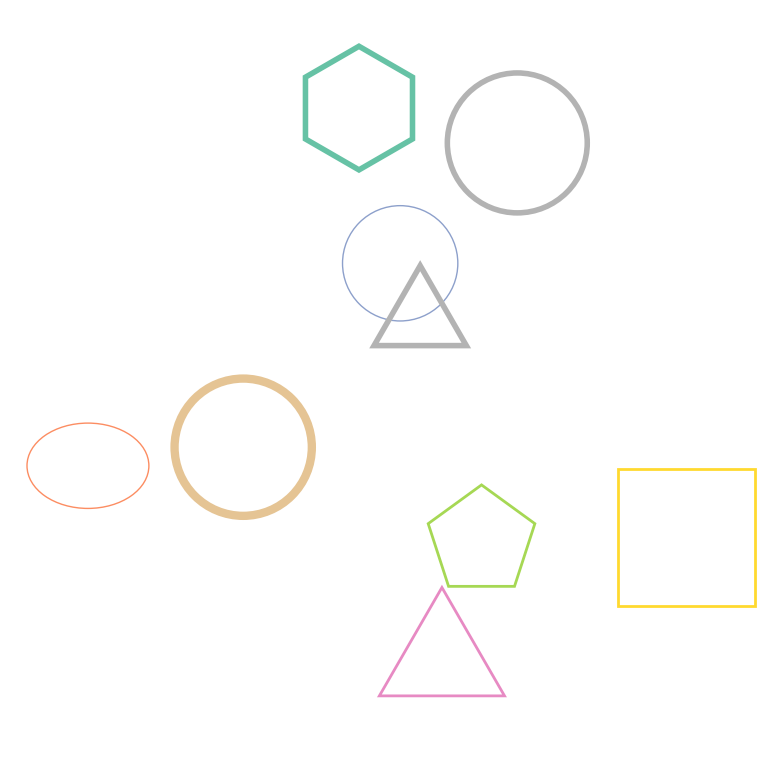[{"shape": "hexagon", "thickness": 2, "radius": 0.4, "center": [0.466, 0.86]}, {"shape": "oval", "thickness": 0.5, "radius": 0.4, "center": [0.114, 0.395]}, {"shape": "circle", "thickness": 0.5, "radius": 0.37, "center": [0.52, 0.658]}, {"shape": "triangle", "thickness": 1, "radius": 0.47, "center": [0.574, 0.143]}, {"shape": "pentagon", "thickness": 1, "radius": 0.36, "center": [0.625, 0.297]}, {"shape": "square", "thickness": 1, "radius": 0.44, "center": [0.892, 0.302]}, {"shape": "circle", "thickness": 3, "radius": 0.45, "center": [0.316, 0.419]}, {"shape": "circle", "thickness": 2, "radius": 0.45, "center": [0.672, 0.814]}, {"shape": "triangle", "thickness": 2, "radius": 0.35, "center": [0.546, 0.586]}]